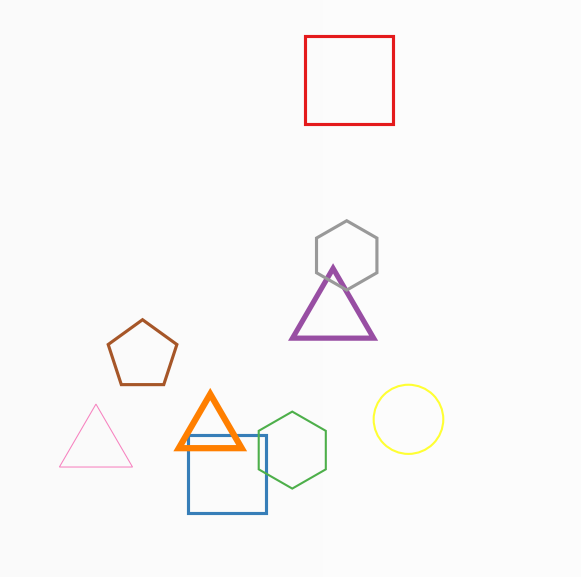[{"shape": "square", "thickness": 1.5, "radius": 0.38, "center": [0.601, 0.861]}, {"shape": "square", "thickness": 1.5, "radius": 0.34, "center": [0.39, 0.178]}, {"shape": "hexagon", "thickness": 1, "radius": 0.33, "center": [0.503, 0.22]}, {"shape": "triangle", "thickness": 2.5, "radius": 0.4, "center": [0.573, 0.454]}, {"shape": "triangle", "thickness": 3, "radius": 0.31, "center": [0.362, 0.254]}, {"shape": "circle", "thickness": 1, "radius": 0.3, "center": [0.703, 0.273]}, {"shape": "pentagon", "thickness": 1.5, "radius": 0.31, "center": [0.245, 0.383]}, {"shape": "triangle", "thickness": 0.5, "radius": 0.36, "center": [0.165, 0.227]}, {"shape": "hexagon", "thickness": 1.5, "radius": 0.3, "center": [0.597, 0.557]}]